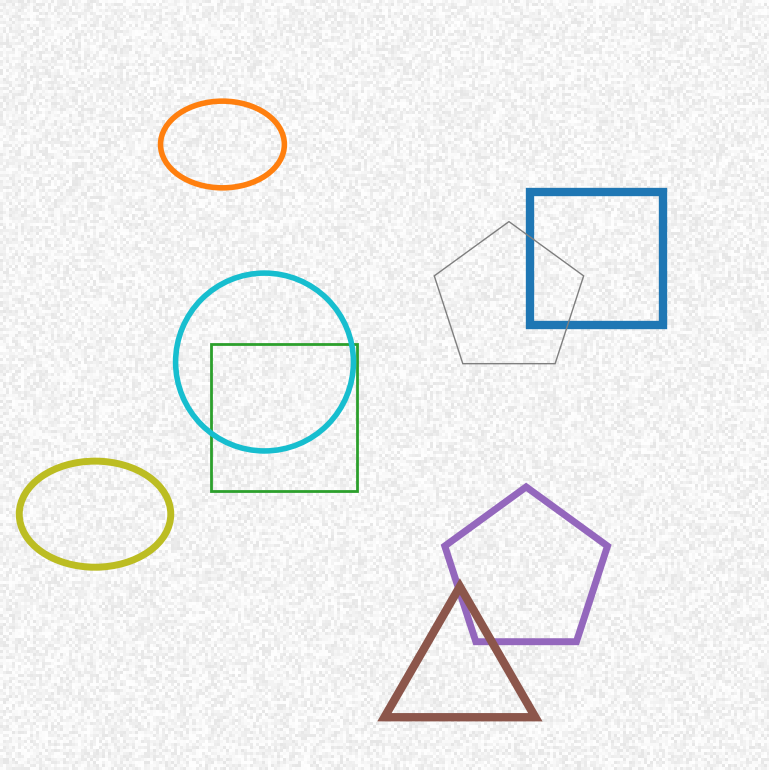[{"shape": "square", "thickness": 3, "radius": 0.43, "center": [0.775, 0.664]}, {"shape": "oval", "thickness": 2, "radius": 0.4, "center": [0.289, 0.812]}, {"shape": "square", "thickness": 1, "radius": 0.48, "center": [0.369, 0.458]}, {"shape": "pentagon", "thickness": 2.5, "radius": 0.56, "center": [0.683, 0.257]}, {"shape": "triangle", "thickness": 3, "radius": 0.57, "center": [0.597, 0.125]}, {"shape": "pentagon", "thickness": 0.5, "radius": 0.51, "center": [0.661, 0.61]}, {"shape": "oval", "thickness": 2.5, "radius": 0.49, "center": [0.123, 0.332]}, {"shape": "circle", "thickness": 2, "radius": 0.58, "center": [0.344, 0.53]}]